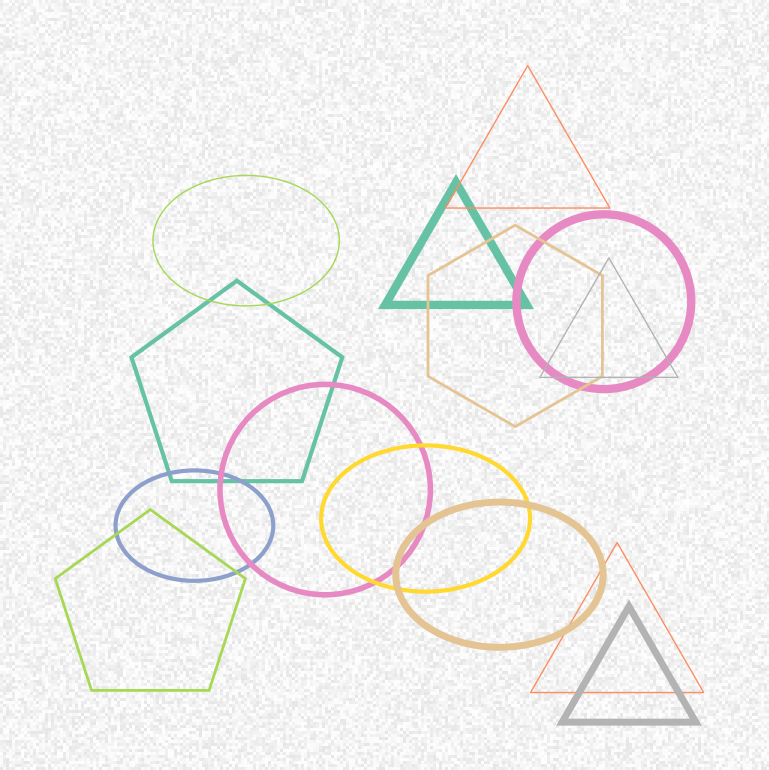[{"shape": "pentagon", "thickness": 1.5, "radius": 0.72, "center": [0.308, 0.492]}, {"shape": "triangle", "thickness": 3, "radius": 0.53, "center": [0.592, 0.657]}, {"shape": "triangle", "thickness": 0.5, "radius": 0.62, "center": [0.685, 0.791]}, {"shape": "triangle", "thickness": 0.5, "radius": 0.65, "center": [0.801, 0.166]}, {"shape": "oval", "thickness": 1.5, "radius": 0.51, "center": [0.252, 0.317]}, {"shape": "circle", "thickness": 3, "radius": 0.57, "center": [0.784, 0.608]}, {"shape": "circle", "thickness": 2, "radius": 0.68, "center": [0.422, 0.364]}, {"shape": "pentagon", "thickness": 1, "radius": 0.65, "center": [0.195, 0.208]}, {"shape": "oval", "thickness": 0.5, "radius": 0.61, "center": [0.32, 0.687]}, {"shape": "oval", "thickness": 1.5, "radius": 0.68, "center": [0.553, 0.327]}, {"shape": "oval", "thickness": 2.5, "radius": 0.67, "center": [0.649, 0.254]}, {"shape": "hexagon", "thickness": 1, "radius": 0.65, "center": [0.669, 0.577]}, {"shape": "triangle", "thickness": 2.5, "radius": 0.5, "center": [0.817, 0.112]}, {"shape": "triangle", "thickness": 0.5, "radius": 0.52, "center": [0.791, 0.562]}]